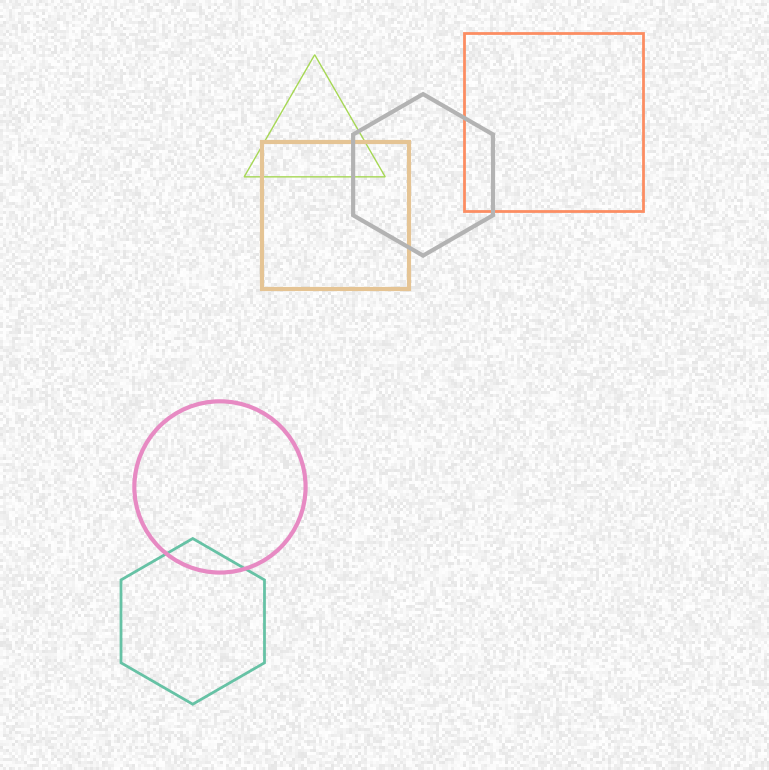[{"shape": "hexagon", "thickness": 1, "radius": 0.54, "center": [0.25, 0.193]}, {"shape": "square", "thickness": 1, "radius": 0.58, "center": [0.719, 0.841]}, {"shape": "circle", "thickness": 1.5, "radius": 0.56, "center": [0.286, 0.368]}, {"shape": "triangle", "thickness": 0.5, "radius": 0.53, "center": [0.409, 0.823]}, {"shape": "square", "thickness": 1.5, "radius": 0.48, "center": [0.435, 0.72]}, {"shape": "hexagon", "thickness": 1.5, "radius": 0.52, "center": [0.549, 0.773]}]